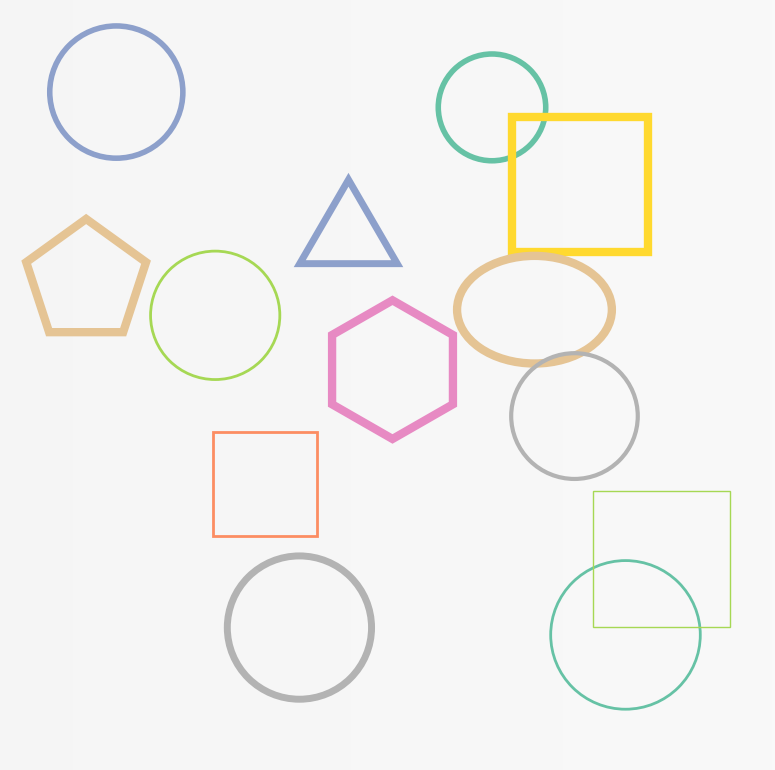[{"shape": "circle", "thickness": 1, "radius": 0.48, "center": [0.807, 0.175]}, {"shape": "circle", "thickness": 2, "radius": 0.35, "center": [0.635, 0.861]}, {"shape": "square", "thickness": 1, "radius": 0.34, "center": [0.342, 0.371]}, {"shape": "circle", "thickness": 2, "radius": 0.43, "center": [0.15, 0.88]}, {"shape": "triangle", "thickness": 2.5, "radius": 0.36, "center": [0.45, 0.694]}, {"shape": "hexagon", "thickness": 3, "radius": 0.45, "center": [0.506, 0.52]}, {"shape": "circle", "thickness": 1, "radius": 0.42, "center": [0.278, 0.59]}, {"shape": "square", "thickness": 0.5, "radius": 0.44, "center": [0.854, 0.274]}, {"shape": "square", "thickness": 3, "radius": 0.44, "center": [0.748, 0.761]}, {"shape": "oval", "thickness": 3, "radius": 0.5, "center": [0.69, 0.598]}, {"shape": "pentagon", "thickness": 3, "radius": 0.41, "center": [0.111, 0.634]}, {"shape": "circle", "thickness": 2.5, "radius": 0.47, "center": [0.386, 0.185]}, {"shape": "circle", "thickness": 1.5, "radius": 0.41, "center": [0.741, 0.46]}]